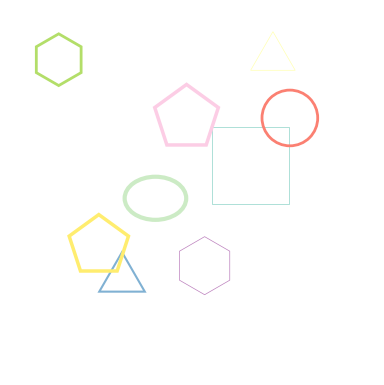[{"shape": "square", "thickness": 0.5, "radius": 0.5, "center": [0.651, 0.57]}, {"shape": "triangle", "thickness": 0.5, "radius": 0.33, "center": [0.709, 0.851]}, {"shape": "circle", "thickness": 2, "radius": 0.36, "center": [0.753, 0.694]}, {"shape": "triangle", "thickness": 1.5, "radius": 0.34, "center": [0.317, 0.277]}, {"shape": "hexagon", "thickness": 2, "radius": 0.34, "center": [0.153, 0.845]}, {"shape": "pentagon", "thickness": 2.5, "radius": 0.43, "center": [0.485, 0.694]}, {"shape": "hexagon", "thickness": 0.5, "radius": 0.38, "center": [0.531, 0.31]}, {"shape": "oval", "thickness": 3, "radius": 0.4, "center": [0.404, 0.485]}, {"shape": "pentagon", "thickness": 2.5, "radius": 0.41, "center": [0.257, 0.362]}]